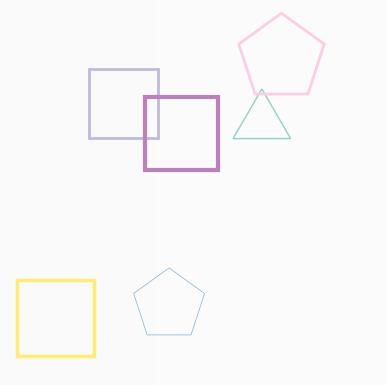[{"shape": "triangle", "thickness": 1, "radius": 0.43, "center": [0.676, 0.683]}, {"shape": "square", "thickness": 2, "radius": 0.44, "center": [0.319, 0.731]}, {"shape": "pentagon", "thickness": 0.5, "radius": 0.48, "center": [0.436, 0.208]}, {"shape": "pentagon", "thickness": 2, "radius": 0.58, "center": [0.726, 0.85]}, {"shape": "square", "thickness": 3, "radius": 0.47, "center": [0.469, 0.653]}, {"shape": "square", "thickness": 2.5, "radius": 0.5, "center": [0.143, 0.175]}]